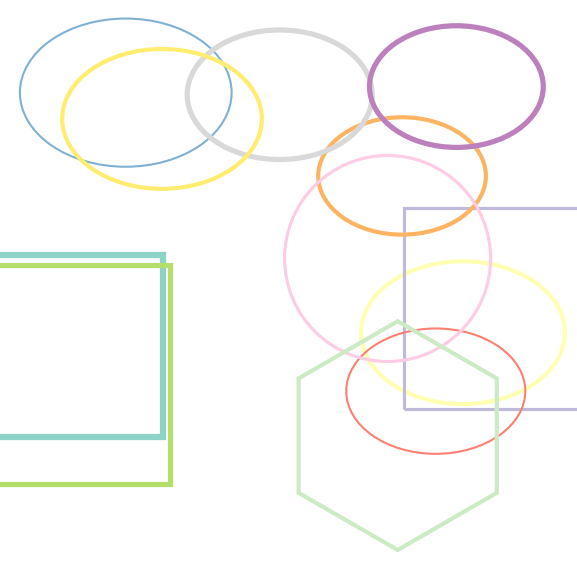[{"shape": "square", "thickness": 3, "radius": 0.79, "center": [0.125, 0.4]}, {"shape": "oval", "thickness": 2, "radius": 0.88, "center": [0.802, 0.423]}, {"shape": "square", "thickness": 1.5, "radius": 0.87, "center": [0.874, 0.464]}, {"shape": "oval", "thickness": 1, "radius": 0.78, "center": [0.755, 0.322]}, {"shape": "oval", "thickness": 1, "radius": 0.92, "center": [0.218, 0.839]}, {"shape": "oval", "thickness": 2, "radius": 0.73, "center": [0.696, 0.694]}, {"shape": "square", "thickness": 2.5, "radius": 0.95, "center": [0.105, 0.351]}, {"shape": "circle", "thickness": 1.5, "radius": 0.89, "center": [0.671, 0.552]}, {"shape": "oval", "thickness": 2.5, "radius": 0.8, "center": [0.484, 0.835]}, {"shape": "oval", "thickness": 2.5, "radius": 0.75, "center": [0.79, 0.849]}, {"shape": "hexagon", "thickness": 2, "radius": 0.99, "center": [0.689, 0.245]}, {"shape": "oval", "thickness": 2, "radius": 0.86, "center": [0.281, 0.793]}]